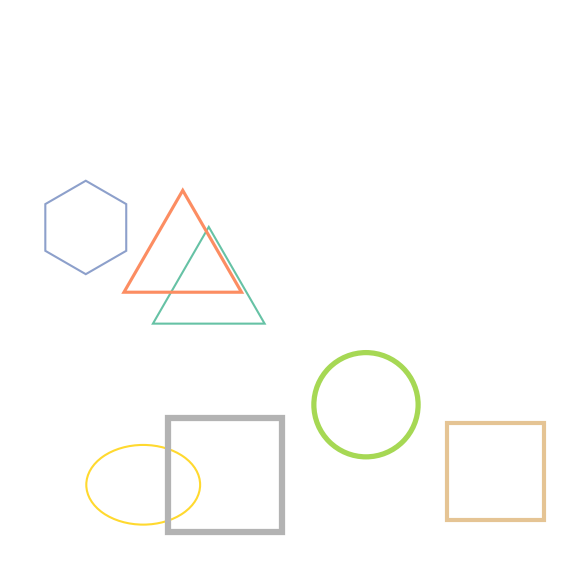[{"shape": "triangle", "thickness": 1, "radius": 0.56, "center": [0.362, 0.495]}, {"shape": "triangle", "thickness": 1.5, "radius": 0.59, "center": [0.316, 0.552]}, {"shape": "hexagon", "thickness": 1, "radius": 0.4, "center": [0.149, 0.605]}, {"shape": "circle", "thickness": 2.5, "radius": 0.45, "center": [0.634, 0.298]}, {"shape": "oval", "thickness": 1, "radius": 0.49, "center": [0.248, 0.16]}, {"shape": "square", "thickness": 2, "radius": 0.42, "center": [0.858, 0.183]}, {"shape": "square", "thickness": 3, "radius": 0.49, "center": [0.389, 0.176]}]